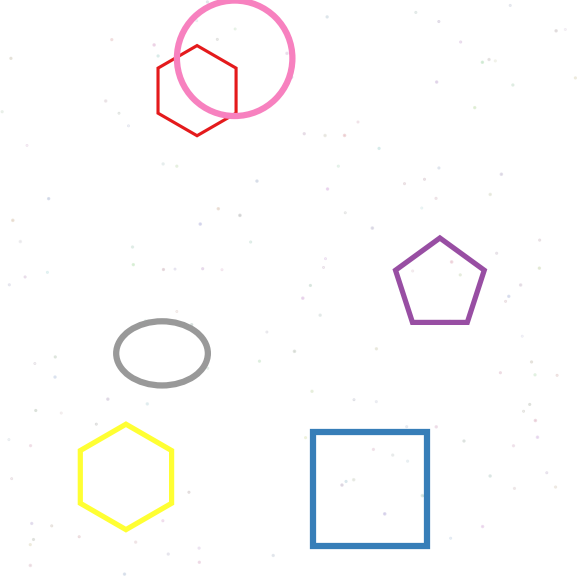[{"shape": "hexagon", "thickness": 1.5, "radius": 0.39, "center": [0.341, 0.842]}, {"shape": "square", "thickness": 3, "radius": 0.49, "center": [0.641, 0.152]}, {"shape": "pentagon", "thickness": 2.5, "radius": 0.4, "center": [0.762, 0.506]}, {"shape": "hexagon", "thickness": 2.5, "radius": 0.46, "center": [0.218, 0.173]}, {"shape": "circle", "thickness": 3, "radius": 0.5, "center": [0.406, 0.898]}, {"shape": "oval", "thickness": 3, "radius": 0.4, "center": [0.281, 0.387]}]